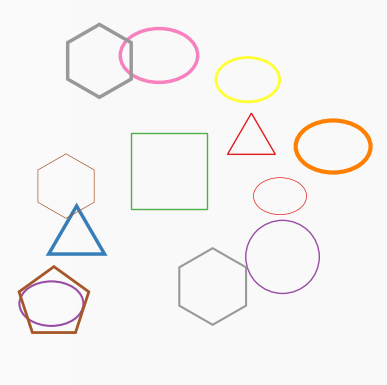[{"shape": "triangle", "thickness": 1, "radius": 0.36, "center": [0.649, 0.635]}, {"shape": "oval", "thickness": 0.5, "radius": 0.34, "center": [0.723, 0.491]}, {"shape": "triangle", "thickness": 2.5, "radius": 0.42, "center": [0.198, 0.382]}, {"shape": "square", "thickness": 1, "radius": 0.49, "center": [0.435, 0.556]}, {"shape": "circle", "thickness": 1, "radius": 0.47, "center": [0.729, 0.333]}, {"shape": "oval", "thickness": 1.5, "radius": 0.41, "center": [0.133, 0.211]}, {"shape": "oval", "thickness": 3, "radius": 0.48, "center": [0.86, 0.619]}, {"shape": "oval", "thickness": 2, "radius": 0.41, "center": [0.639, 0.793]}, {"shape": "pentagon", "thickness": 2, "radius": 0.47, "center": [0.139, 0.213]}, {"shape": "hexagon", "thickness": 0.5, "radius": 0.42, "center": [0.17, 0.517]}, {"shape": "oval", "thickness": 2.5, "radius": 0.5, "center": [0.41, 0.856]}, {"shape": "hexagon", "thickness": 2.5, "radius": 0.47, "center": [0.257, 0.842]}, {"shape": "hexagon", "thickness": 1.5, "radius": 0.5, "center": [0.549, 0.256]}]